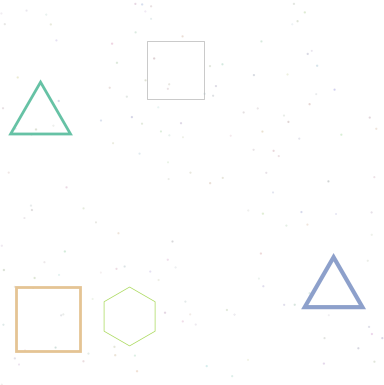[{"shape": "triangle", "thickness": 2, "radius": 0.45, "center": [0.105, 0.697]}, {"shape": "triangle", "thickness": 3, "radius": 0.43, "center": [0.866, 0.245]}, {"shape": "hexagon", "thickness": 0.5, "radius": 0.38, "center": [0.337, 0.178]}, {"shape": "square", "thickness": 2, "radius": 0.41, "center": [0.124, 0.171]}, {"shape": "square", "thickness": 0.5, "radius": 0.37, "center": [0.456, 0.818]}]